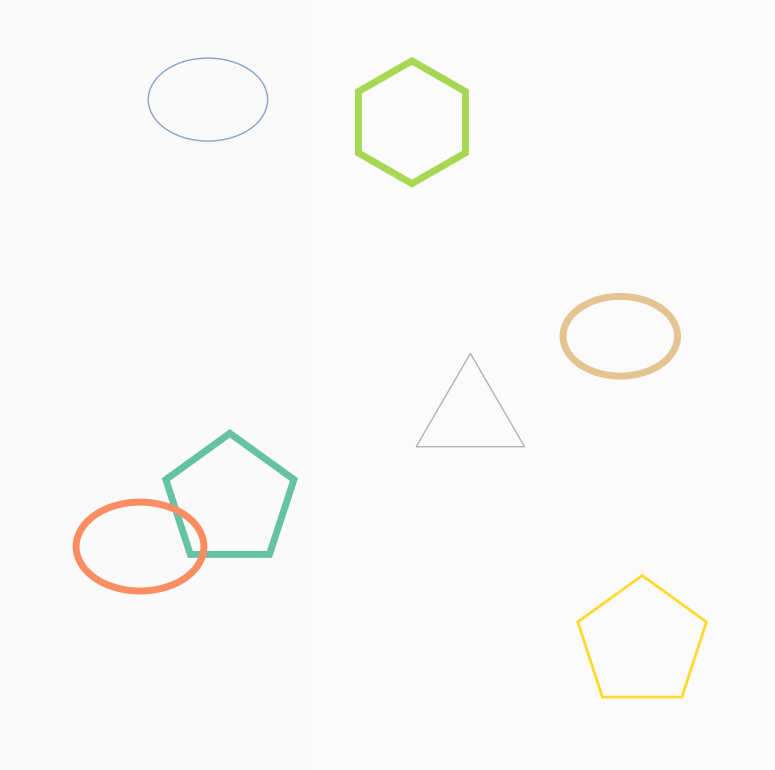[{"shape": "pentagon", "thickness": 2.5, "radius": 0.43, "center": [0.297, 0.35]}, {"shape": "oval", "thickness": 2.5, "radius": 0.41, "center": [0.181, 0.29]}, {"shape": "oval", "thickness": 0.5, "radius": 0.38, "center": [0.268, 0.871]}, {"shape": "hexagon", "thickness": 2.5, "radius": 0.4, "center": [0.532, 0.841]}, {"shape": "pentagon", "thickness": 1, "radius": 0.44, "center": [0.829, 0.165]}, {"shape": "oval", "thickness": 2.5, "radius": 0.37, "center": [0.8, 0.563]}, {"shape": "triangle", "thickness": 0.5, "radius": 0.4, "center": [0.607, 0.46]}]